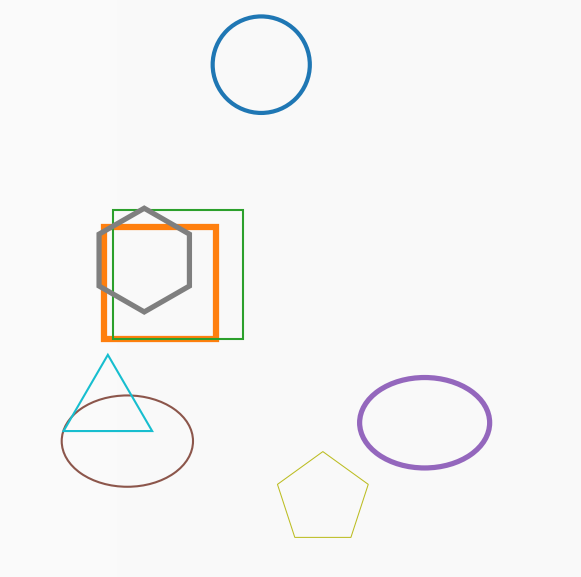[{"shape": "circle", "thickness": 2, "radius": 0.42, "center": [0.449, 0.887]}, {"shape": "square", "thickness": 3, "radius": 0.48, "center": [0.275, 0.509]}, {"shape": "square", "thickness": 1, "radius": 0.56, "center": [0.306, 0.523]}, {"shape": "oval", "thickness": 2.5, "radius": 0.56, "center": [0.731, 0.267]}, {"shape": "oval", "thickness": 1, "radius": 0.56, "center": [0.219, 0.235]}, {"shape": "hexagon", "thickness": 2.5, "radius": 0.45, "center": [0.248, 0.549]}, {"shape": "pentagon", "thickness": 0.5, "radius": 0.41, "center": [0.555, 0.135]}, {"shape": "triangle", "thickness": 1, "radius": 0.44, "center": [0.186, 0.297]}]